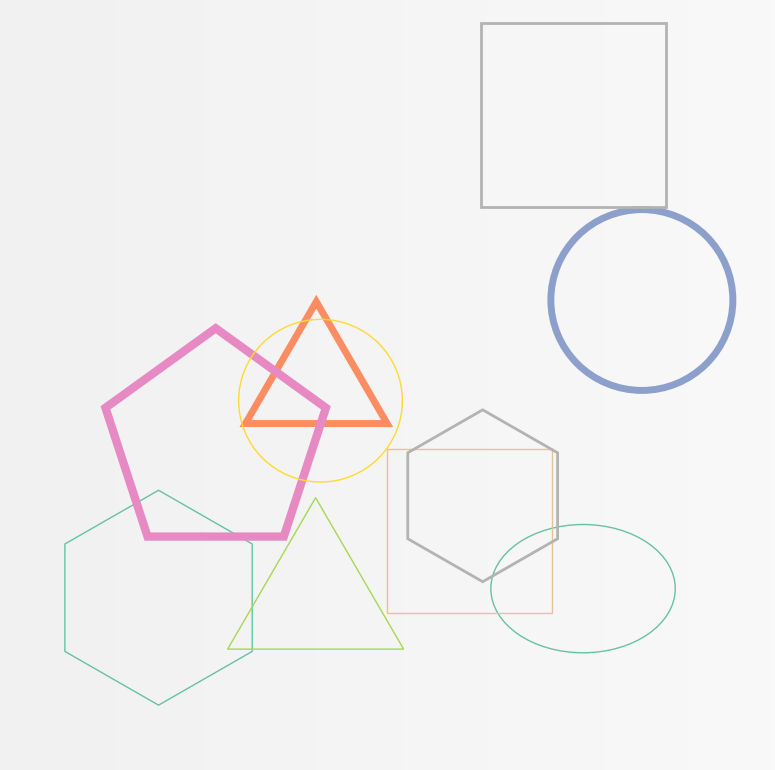[{"shape": "oval", "thickness": 0.5, "radius": 0.59, "center": [0.752, 0.236]}, {"shape": "hexagon", "thickness": 0.5, "radius": 0.7, "center": [0.205, 0.224]}, {"shape": "triangle", "thickness": 2.5, "radius": 0.53, "center": [0.408, 0.503]}, {"shape": "circle", "thickness": 2.5, "radius": 0.59, "center": [0.828, 0.61]}, {"shape": "pentagon", "thickness": 3, "radius": 0.75, "center": [0.278, 0.424]}, {"shape": "triangle", "thickness": 0.5, "radius": 0.66, "center": [0.407, 0.223]}, {"shape": "circle", "thickness": 0.5, "radius": 0.53, "center": [0.414, 0.48]}, {"shape": "square", "thickness": 0.5, "radius": 0.53, "center": [0.606, 0.31]}, {"shape": "hexagon", "thickness": 1, "radius": 0.56, "center": [0.623, 0.356]}, {"shape": "square", "thickness": 1, "radius": 0.6, "center": [0.74, 0.851]}]